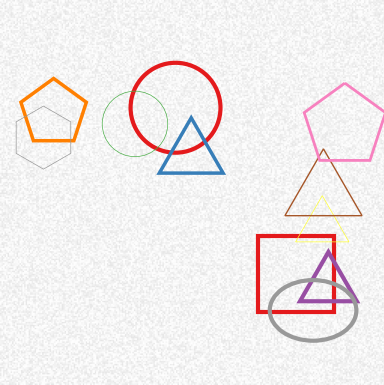[{"shape": "square", "thickness": 3, "radius": 0.49, "center": [0.769, 0.288]}, {"shape": "circle", "thickness": 3, "radius": 0.58, "center": [0.456, 0.72]}, {"shape": "triangle", "thickness": 2.5, "radius": 0.48, "center": [0.497, 0.598]}, {"shape": "circle", "thickness": 0.5, "radius": 0.43, "center": [0.351, 0.678]}, {"shape": "triangle", "thickness": 3, "radius": 0.43, "center": [0.853, 0.26]}, {"shape": "pentagon", "thickness": 2.5, "radius": 0.45, "center": [0.139, 0.707]}, {"shape": "triangle", "thickness": 0.5, "radius": 0.4, "center": [0.837, 0.412]}, {"shape": "triangle", "thickness": 1, "radius": 0.58, "center": [0.84, 0.498]}, {"shape": "pentagon", "thickness": 2, "radius": 0.56, "center": [0.896, 0.673]}, {"shape": "hexagon", "thickness": 0.5, "radius": 0.41, "center": [0.113, 0.643]}, {"shape": "oval", "thickness": 3, "radius": 0.56, "center": [0.813, 0.194]}]